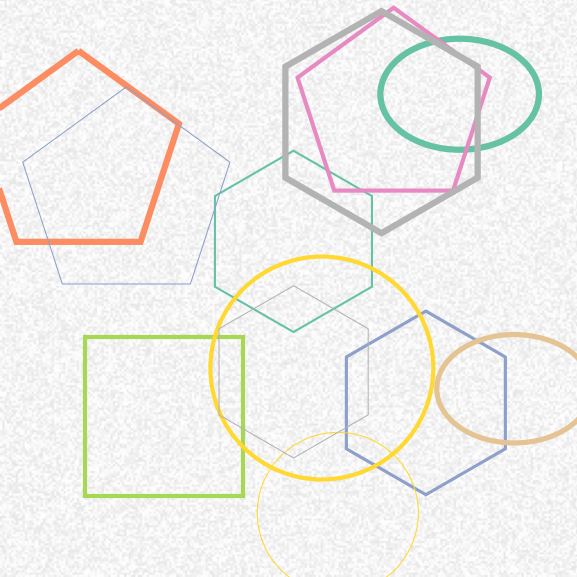[{"shape": "oval", "thickness": 3, "radius": 0.69, "center": [0.796, 0.836]}, {"shape": "hexagon", "thickness": 1, "radius": 0.78, "center": [0.508, 0.581]}, {"shape": "pentagon", "thickness": 3, "radius": 0.91, "center": [0.136, 0.728]}, {"shape": "pentagon", "thickness": 0.5, "radius": 0.94, "center": [0.219, 0.66]}, {"shape": "hexagon", "thickness": 1.5, "radius": 0.79, "center": [0.737, 0.301]}, {"shape": "pentagon", "thickness": 2, "radius": 0.88, "center": [0.682, 0.811]}, {"shape": "square", "thickness": 2, "radius": 0.69, "center": [0.284, 0.278]}, {"shape": "circle", "thickness": 0.5, "radius": 0.7, "center": [0.585, 0.111]}, {"shape": "circle", "thickness": 2, "radius": 0.97, "center": [0.557, 0.362]}, {"shape": "oval", "thickness": 2.5, "radius": 0.67, "center": [0.89, 0.326]}, {"shape": "hexagon", "thickness": 3, "radius": 0.96, "center": [0.661, 0.788]}, {"shape": "hexagon", "thickness": 0.5, "radius": 0.75, "center": [0.508, 0.355]}]